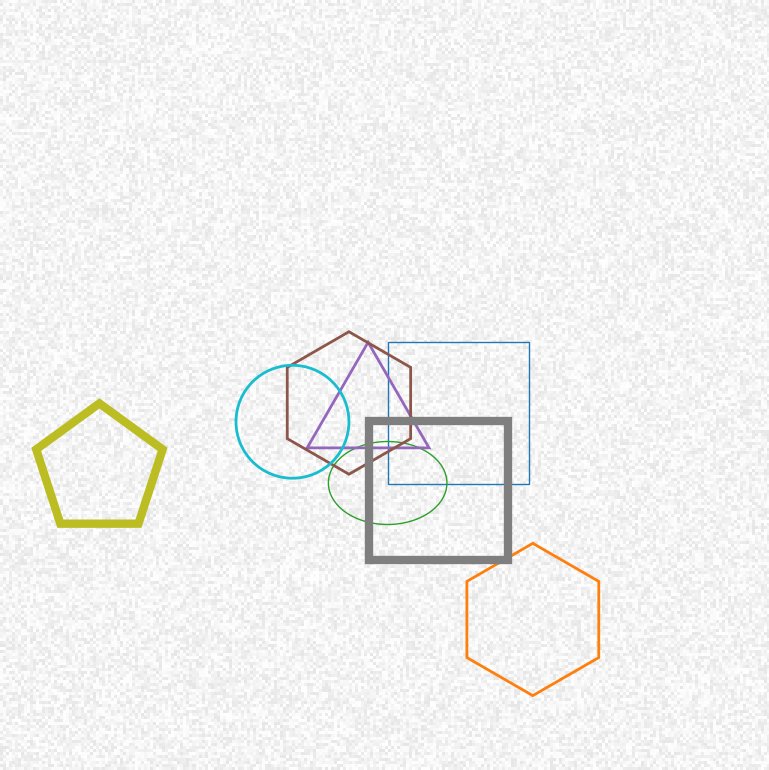[{"shape": "square", "thickness": 0.5, "radius": 0.46, "center": [0.595, 0.464]}, {"shape": "hexagon", "thickness": 1, "radius": 0.49, "center": [0.692, 0.195]}, {"shape": "oval", "thickness": 0.5, "radius": 0.38, "center": [0.503, 0.373]}, {"shape": "triangle", "thickness": 1, "radius": 0.46, "center": [0.478, 0.464]}, {"shape": "hexagon", "thickness": 1, "radius": 0.46, "center": [0.453, 0.477]}, {"shape": "square", "thickness": 3, "radius": 0.45, "center": [0.569, 0.363]}, {"shape": "pentagon", "thickness": 3, "radius": 0.43, "center": [0.129, 0.39]}, {"shape": "circle", "thickness": 1, "radius": 0.37, "center": [0.38, 0.452]}]